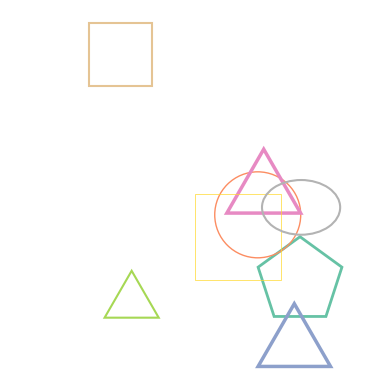[{"shape": "pentagon", "thickness": 2, "radius": 0.57, "center": [0.779, 0.271]}, {"shape": "circle", "thickness": 1, "radius": 0.56, "center": [0.669, 0.442]}, {"shape": "triangle", "thickness": 2.5, "radius": 0.54, "center": [0.764, 0.103]}, {"shape": "triangle", "thickness": 2.5, "radius": 0.55, "center": [0.685, 0.502]}, {"shape": "triangle", "thickness": 1.5, "radius": 0.41, "center": [0.342, 0.215]}, {"shape": "square", "thickness": 0.5, "radius": 0.56, "center": [0.619, 0.384]}, {"shape": "square", "thickness": 1.5, "radius": 0.41, "center": [0.314, 0.859]}, {"shape": "oval", "thickness": 1.5, "radius": 0.51, "center": [0.782, 0.461]}]